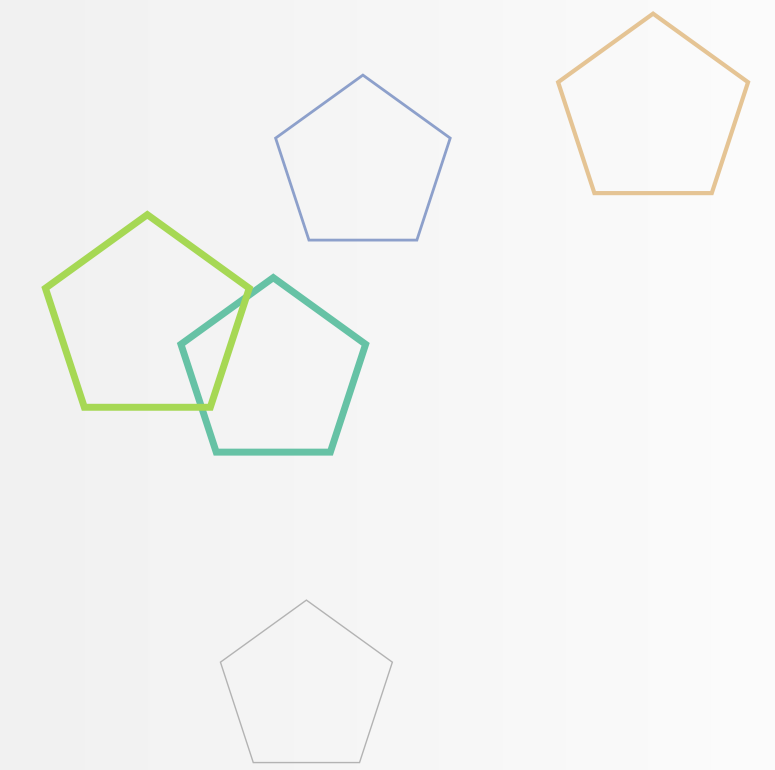[{"shape": "pentagon", "thickness": 2.5, "radius": 0.63, "center": [0.353, 0.514]}, {"shape": "pentagon", "thickness": 1, "radius": 0.59, "center": [0.468, 0.784]}, {"shape": "pentagon", "thickness": 2.5, "radius": 0.69, "center": [0.19, 0.583]}, {"shape": "pentagon", "thickness": 1.5, "radius": 0.64, "center": [0.843, 0.853]}, {"shape": "pentagon", "thickness": 0.5, "radius": 0.58, "center": [0.395, 0.104]}]